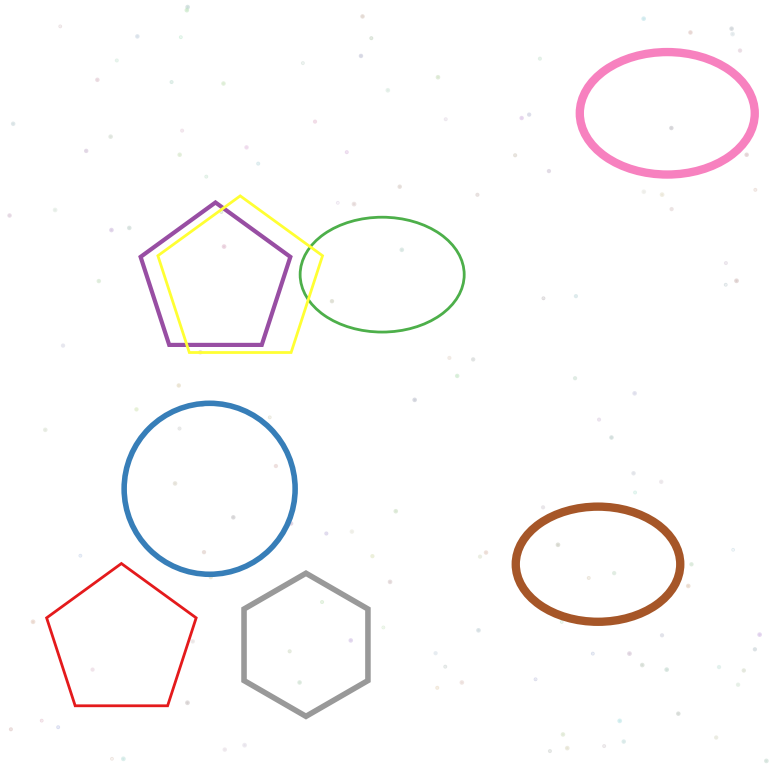[{"shape": "pentagon", "thickness": 1, "radius": 0.51, "center": [0.158, 0.166]}, {"shape": "circle", "thickness": 2, "radius": 0.56, "center": [0.272, 0.365]}, {"shape": "oval", "thickness": 1, "radius": 0.53, "center": [0.496, 0.643]}, {"shape": "pentagon", "thickness": 1.5, "radius": 0.51, "center": [0.28, 0.635]}, {"shape": "pentagon", "thickness": 1, "radius": 0.56, "center": [0.312, 0.633]}, {"shape": "oval", "thickness": 3, "radius": 0.53, "center": [0.777, 0.267]}, {"shape": "oval", "thickness": 3, "radius": 0.57, "center": [0.867, 0.853]}, {"shape": "hexagon", "thickness": 2, "radius": 0.46, "center": [0.397, 0.163]}]